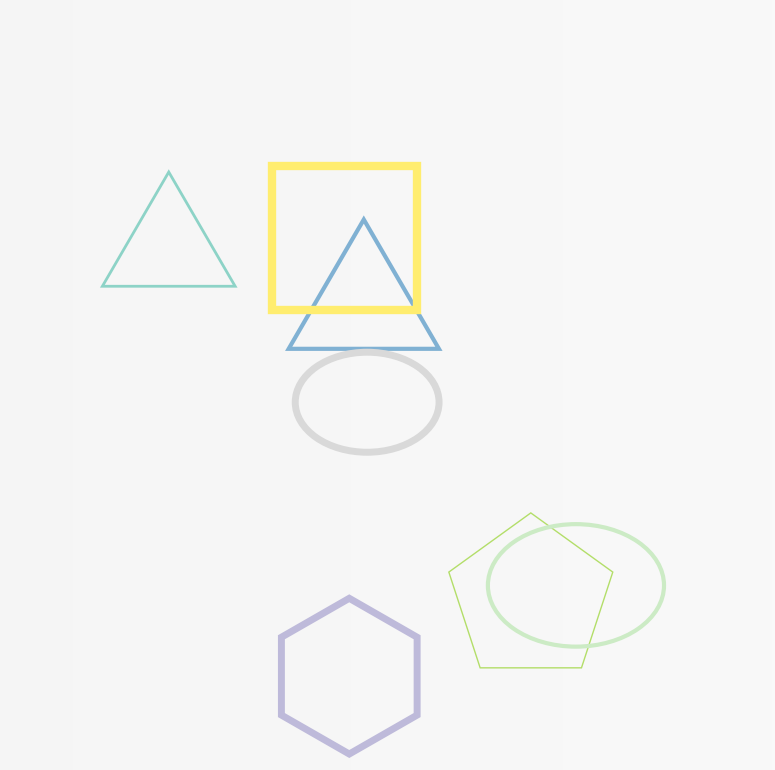[{"shape": "triangle", "thickness": 1, "radius": 0.49, "center": [0.218, 0.678]}, {"shape": "hexagon", "thickness": 2.5, "radius": 0.51, "center": [0.451, 0.122]}, {"shape": "triangle", "thickness": 1.5, "radius": 0.56, "center": [0.469, 0.603]}, {"shape": "pentagon", "thickness": 0.5, "radius": 0.56, "center": [0.685, 0.223]}, {"shape": "oval", "thickness": 2.5, "radius": 0.46, "center": [0.474, 0.478]}, {"shape": "oval", "thickness": 1.5, "radius": 0.57, "center": [0.743, 0.24]}, {"shape": "square", "thickness": 3, "radius": 0.47, "center": [0.444, 0.691]}]